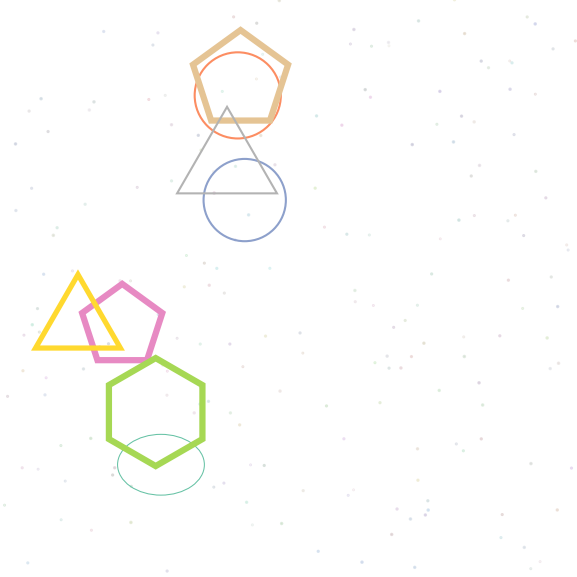[{"shape": "oval", "thickness": 0.5, "radius": 0.38, "center": [0.279, 0.194]}, {"shape": "circle", "thickness": 1, "radius": 0.37, "center": [0.412, 0.834]}, {"shape": "circle", "thickness": 1, "radius": 0.36, "center": [0.424, 0.653]}, {"shape": "pentagon", "thickness": 3, "radius": 0.37, "center": [0.212, 0.435]}, {"shape": "hexagon", "thickness": 3, "radius": 0.47, "center": [0.27, 0.286]}, {"shape": "triangle", "thickness": 2.5, "radius": 0.42, "center": [0.135, 0.439]}, {"shape": "pentagon", "thickness": 3, "radius": 0.43, "center": [0.417, 0.86]}, {"shape": "triangle", "thickness": 1, "radius": 0.5, "center": [0.393, 0.714]}]